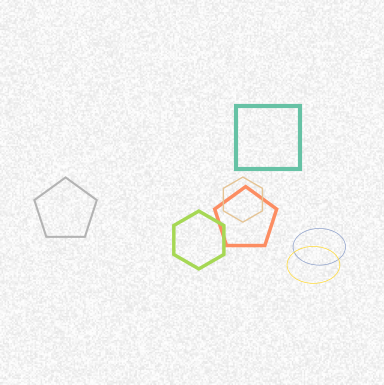[{"shape": "square", "thickness": 3, "radius": 0.41, "center": [0.696, 0.643]}, {"shape": "pentagon", "thickness": 2.5, "radius": 0.42, "center": [0.638, 0.431]}, {"shape": "oval", "thickness": 0.5, "radius": 0.34, "center": [0.829, 0.359]}, {"shape": "hexagon", "thickness": 2.5, "radius": 0.38, "center": [0.516, 0.377]}, {"shape": "oval", "thickness": 0.5, "radius": 0.34, "center": [0.814, 0.312]}, {"shape": "hexagon", "thickness": 1, "radius": 0.29, "center": [0.631, 0.482]}, {"shape": "pentagon", "thickness": 1.5, "radius": 0.43, "center": [0.17, 0.454]}]